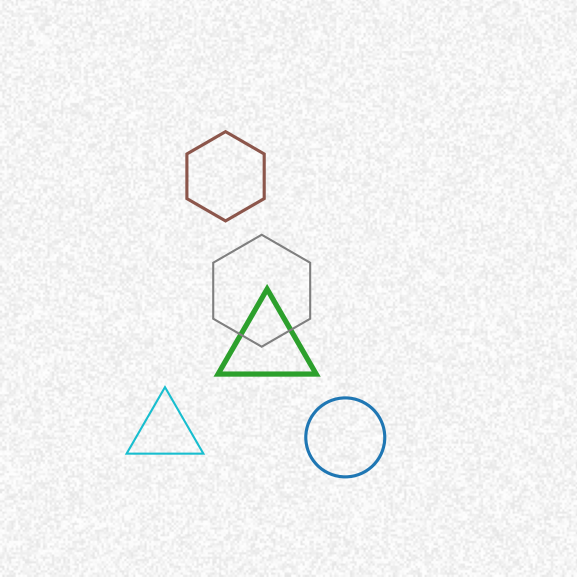[{"shape": "circle", "thickness": 1.5, "radius": 0.34, "center": [0.598, 0.242]}, {"shape": "triangle", "thickness": 2.5, "radius": 0.49, "center": [0.463, 0.4]}, {"shape": "hexagon", "thickness": 1.5, "radius": 0.39, "center": [0.391, 0.694]}, {"shape": "hexagon", "thickness": 1, "radius": 0.48, "center": [0.453, 0.496]}, {"shape": "triangle", "thickness": 1, "radius": 0.38, "center": [0.286, 0.252]}]